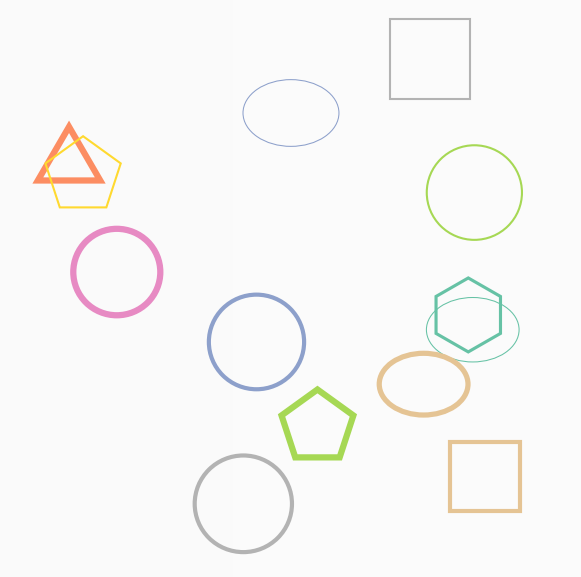[{"shape": "hexagon", "thickness": 1.5, "radius": 0.32, "center": [0.806, 0.454]}, {"shape": "oval", "thickness": 0.5, "radius": 0.4, "center": [0.813, 0.428]}, {"shape": "triangle", "thickness": 3, "radius": 0.31, "center": [0.119, 0.718]}, {"shape": "oval", "thickness": 0.5, "radius": 0.41, "center": [0.501, 0.803]}, {"shape": "circle", "thickness": 2, "radius": 0.41, "center": [0.441, 0.407]}, {"shape": "circle", "thickness": 3, "radius": 0.37, "center": [0.201, 0.528]}, {"shape": "pentagon", "thickness": 3, "radius": 0.32, "center": [0.546, 0.26]}, {"shape": "circle", "thickness": 1, "radius": 0.41, "center": [0.816, 0.666]}, {"shape": "pentagon", "thickness": 1, "radius": 0.34, "center": [0.143, 0.695]}, {"shape": "square", "thickness": 2, "radius": 0.3, "center": [0.834, 0.174]}, {"shape": "oval", "thickness": 2.5, "radius": 0.38, "center": [0.729, 0.334]}, {"shape": "square", "thickness": 1, "radius": 0.34, "center": [0.739, 0.897]}, {"shape": "circle", "thickness": 2, "radius": 0.42, "center": [0.419, 0.127]}]